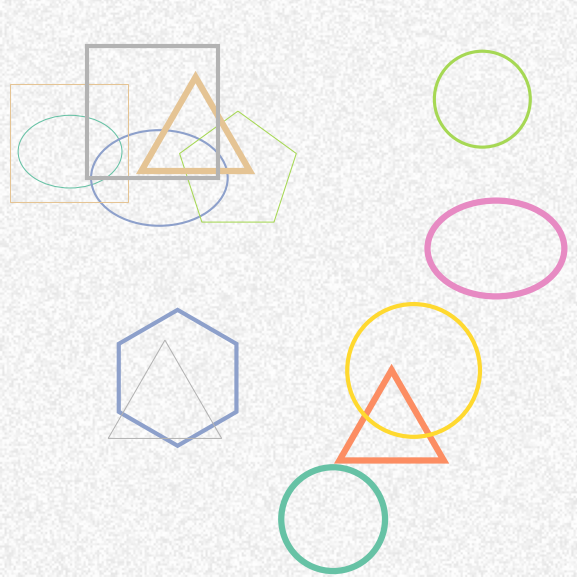[{"shape": "circle", "thickness": 3, "radius": 0.45, "center": [0.577, 0.1]}, {"shape": "oval", "thickness": 0.5, "radius": 0.45, "center": [0.121, 0.737]}, {"shape": "triangle", "thickness": 3, "radius": 0.52, "center": [0.678, 0.254]}, {"shape": "hexagon", "thickness": 2, "radius": 0.59, "center": [0.308, 0.345]}, {"shape": "oval", "thickness": 1, "radius": 0.59, "center": [0.276, 0.691]}, {"shape": "oval", "thickness": 3, "radius": 0.59, "center": [0.859, 0.569]}, {"shape": "circle", "thickness": 1.5, "radius": 0.42, "center": [0.835, 0.827]}, {"shape": "pentagon", "thickness": 0.5, "radius": 0.53, "center": [0.412, 0.7]}, {"shape": "circle", "thickness": 2, "radius": 0.57, "center": [0.716, 0.358]}, {"shape": "square", "thickness": 0.5, "radius": 0.51, "center": [0.119, 0.752]}, {"shape": "triangle", "thickness": 3, "radius": 0.54, "center": [0.339, 0.757]}, {"shape": "triangle", "thickness": 0.5, "radius": 0.57, "center": [0.286, 0.297]}, {"shape": "square", "thickness": 2, "radius": 0.57, "center": [0.265, 0.805]}]